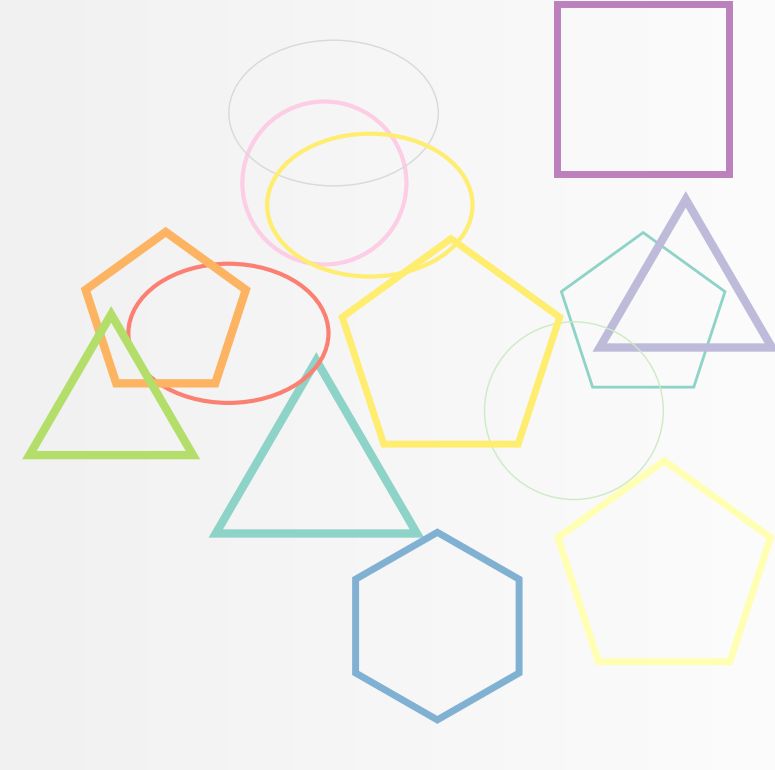[{"shape": "triangle", "thickness": 3, "radius": 0.75, "center": [0.408, 0.382]}, {"shape": "pentagon", "thickness": 1, "radius": 0.55, "center": [0.83, 0.587]}, {"shape": "pentagon", "thickness": 2.5, "radius": 0.72, "center": [0.857, 0.257]}, {"shape": "triangle", "thickness": 3, "radius": 0.64, "center": [0.885, 0.613]}, {"shape": "oval", "thickness": 1.5, "radius": 0.65, "center": [0.295, 0.567]}, {"shape": "hexagon", "thickness": 2.5, "radius": 0.61, "center": [0.564, 0.187]}, {"shape": "pentagon", "thickness": 3, "radius": 0.54, "center": [0.214, 0.59]}, {"shape": "triangle", "thickness": 3, "radius": 0.61, "center": [0.143, 0.47]}, {"shape": "circle", "thickness": 1.5, "radius": 0.53, "center": [0.419, 0.762]}, {"shape": "oval", "thickness": 0.5, "radius": 0.68, "center": [0.43, 0.853]}, {"shape": "square", "thickness": 2.5, "radius": 0.55, "center": [0.829, 0.884]}, {"shape": "circle", "thickness": 0.5, "radius": 0.58, "center": [0.741, 0.467]}, {"shape": "oval", "thickness": 1.5, "radius": 0.66, "center": [0.477, 0.734]}, {"shape": "pentagon", "thickness": 2.5, "radius": 0.74, "center": [0.582, 0.542]}]